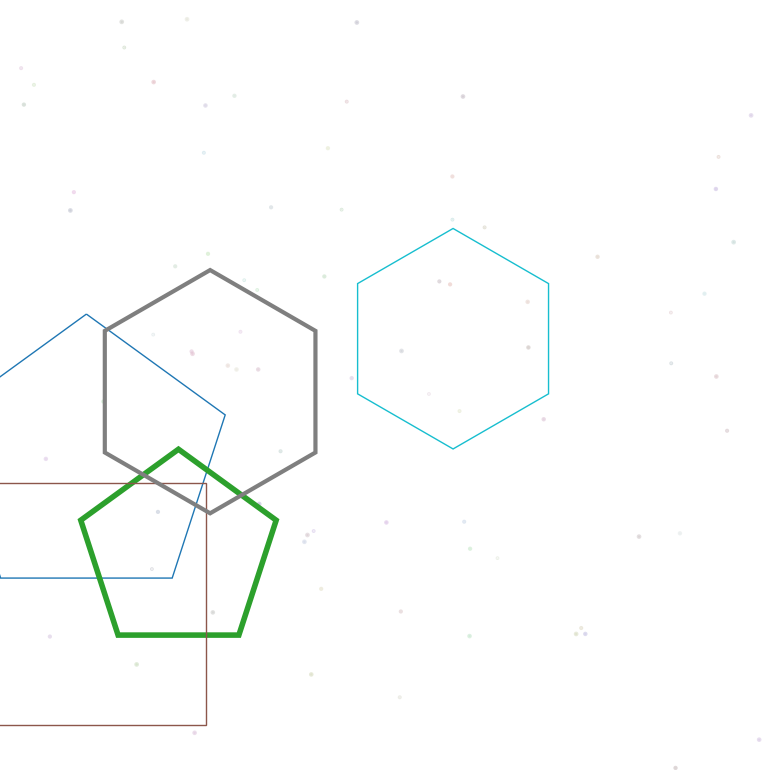[{"shape": "pentagon", "thickness": 0.5, "radius": 0.95, "center": [0.112, 0.403]}, {"shape": "pentagon", "thickness": 2, "radius": 0.67, "center": [0.232, 0.283]}, {"shape": "square", "thickness": 0.5, "radius": 0.79, "center": [0.11, 0.215]}, {"shape": "hexagon", "thickness": 1.5, "radius": 0.79, "center": [0.273, 0.491]}, {"shape": "hexagon", "thickness": 0.5, "radius": 0.72, "center": [0.588, 0.56]}]